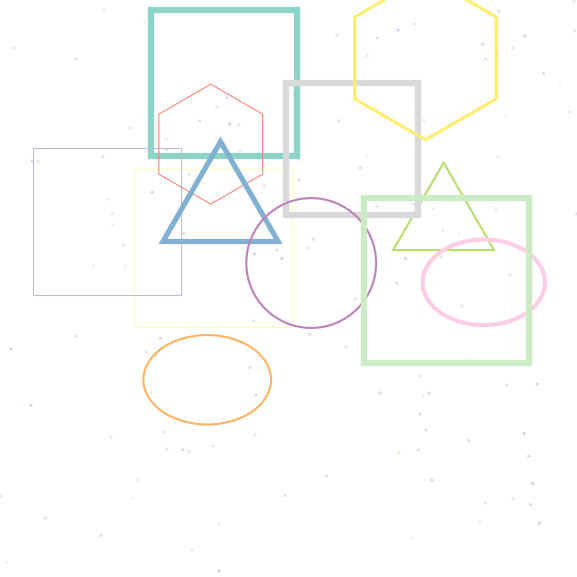[{"shape": "square", "thickness": 3, "radius": 0.63, "center": [0.388, 0.855]}, {"shape": "square", "thickness": 0.5, "radius": 0.68, "center": [0.368, 0.57]}, {"shape": "square", "thickness": 0.5, "radius": 0.64, "center": [0.185, 0.615]}, {"shape": "hexagon", "thickness": 0.5, "radius": 0.52, "center": [0.365, 0.75]}, {"shape": "triangle", "thickness": 2.5, "radius": 0.58, "center": [0.382, 0.639]}, {"shape": "oval", "thickness": 1, "radius": 0.55, "center": [0.359, 0.342]}, {"shape": "triangle", "thickness": 1, "radius": 0.5, "center": [0.768, 0.617]}, {"shape": "oval", "thickness": 2, "radius": 0.53, "center": [0.838, 0.51]}, {"shape": "square", "thickness": 3, "radius": 0.57, "center": [0.61, 0.741]}, {"shape": "circle", "thickness": 1, "radius": 0.56, "center": [0.539, 0.544]}, {"shape": "square", "thickness": 3, "radius": 0.71, "center": [0.773, 0.513]}, {"shape": "hexagon", "thickness": 1.5, "radius": 0.71, "center": [0.737, 0.899]}]